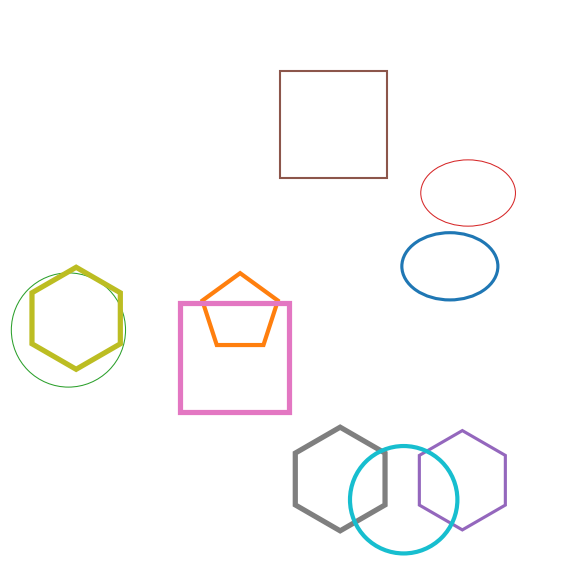[{"shape": "oval", "thickness": 1.5, "radius": 0.42, "center": [0.779, 0.538]}, {"shape": "pentagon", "thickness": 2, "radius": 0.34, "center": [0.416, 0.457]}, {"shape": "circle", "thickness": 0.5, "radius": 0.49, "center": [0.118, 0.428]}, {"shape": "oval", "thickness": 0.5, "radius": 0.41, "center": [0.811, 0.665]}, {"shape": "hexagon", "thickness": 1.5, "radius": 0.43, "center": [0.801, 0.168]}, {"shape": "square", "thickness": 1, "radius": 0.46, "center": [0.577, 0.783]}, {"shape": "square", "thickness": 2.5, "radius": 0.47, "center": [0.406, 0.381]}, {"shape": "hexagon", "thickness": 2.5, "radius": 0.45, "center": [0.589, 0.17]}, {"shape": "hexagon", "thickness": 2.5, "radius": 0.44, "center": [0.132, 0.448]}, {"shape": "circle", "thickness": 2, "radius": 0.46, "center": [0.699, 0.134]}]